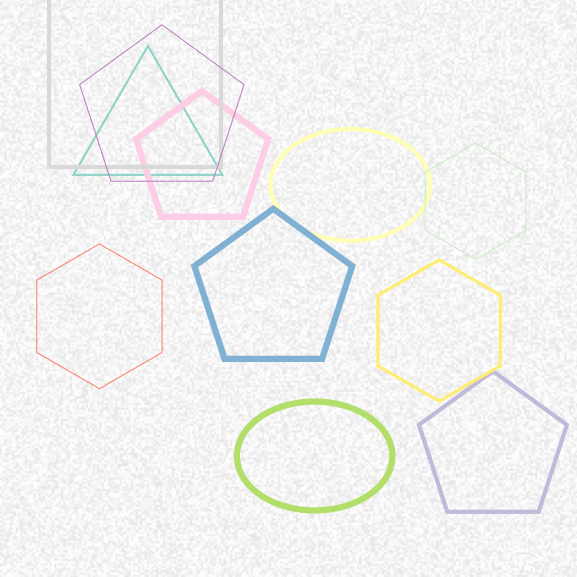[{"shape": "triangle", "thickness": 1, "radius": 0.74, "center": [0.256, 0.771]}, {"shape": "oval", "thickness": 2, "radius": 0.69, "center": [0.607, 0.679]}, {"shape": "pentagon", "thickness": 2, "radius": 0.67, "center": [0.854, 0.222]}, {"shape": "hexagon", "thickness": 0.5, "radius": 0.63, "center": [0.172, 0.451]}, {"shape": "pentagon", "thickness": 3, "radius": 0.72, "center": [0.473, 0.494]}, {"shape": "oval", "thickness": 3, "radius": 0.67, "center": [0.545, 0.21]}, {"shape": "pentagon", "thickness": 3, "radius": 0.6, "center": [0.35, 0.721]}, {"shape": "square", "thickness": 2, "radius": 0.75, "center": [0.234, 0.859]}, {"shape": "pentagon", "thickness": 0.5, "radius": 0.75, "center": [0.28, 0.806]}, {"shape": "hexagon", "thickness": 0.5, "radius": 0.5, "center": [0.824, 0.651]}, {"shape": "hexagon", "thickness": 1.5, "radius": 0.61, "center": [0.76, 0.427]}]